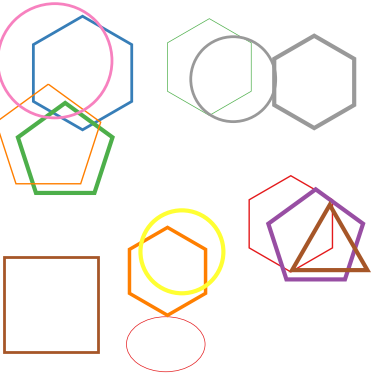[{"shape": "hexagon", "thickness": 1, "radius": 0.62, "center": [0.755, 0.419]}, {"shape": "oval", "thickness": 0.5, "radius": 0.51, "center": [0.431, 0.106]}, {"shape": "hexagon", "thickness": 2, "radius": 0.74, "center": [0.214, 0.81]}, {"shape": "pentagon", "thickness": 3, "radius": 0.65, "center": [0.169, 0.603]}, {"shape": "hexagon", "thickness": 0.5, "radius": 0.63, "center": [0.544, 0.826]}, {"shape": "pentagon", "thickness": 3, "radius": 0.65, "center": [0.82, 0.379]}, {"shape": "pentagon", "thickness": 1, "radius": 0.71, "center": [0.126, 0.638]}, {"shape": "hexagon", "thickness": 2.5, "radius": 0.57, "center": [0.435, 0.295]}, {"shape": "circle", "thickness": 3, "radius": 0.54, "center": [0.473, 0.346]}, {"shape": "square", "thickness": 2, "radius": 0.61, "center": [0.133, 0.209]}, {"shape": "triangle", "thickness": 3, "radius": 0.56, "center": [0.857, 0.355]}, {"shape": "circle", "thickness": 2, "radius": 0.74, "center": [0.142, 0.842]}, {"shape": "hexagon", "thickness": 3, "radius": 0.6, "center": [0.816, 0.787]}, {"shape": "circle", "thickness": 2, "radius": 0.55, "center": [0.606, 0.794]}]